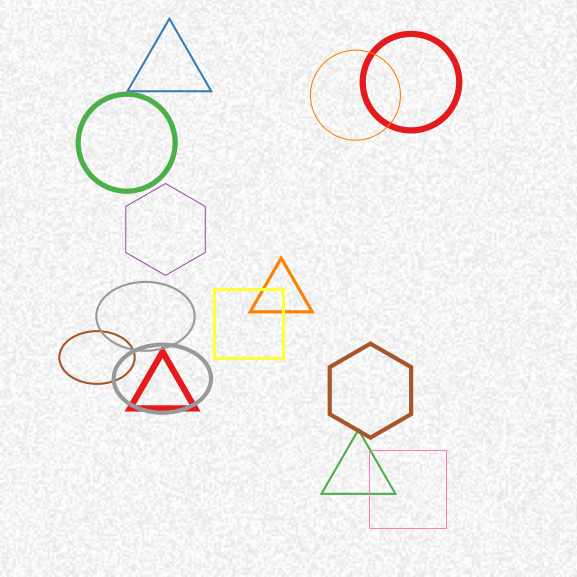[{"shape": "triangle", "thickness": 3, "radius": 0.33, "center": [0.282, 0.325]}, {"shape": "circle", "thickness": 3, "radius": 0.42, "center": [0.712, 0.857]}, {"shape": "triangle", "thickness": 1, "radius": 0.42, "center": [0.293, 0.883]}, {"shape": "triangle", "thickness": 1, "radius": 0.37, "center": [0.621, 0.181]}, {"shape": "circle", "thickness": 2.5, "radius": 0.42, "center": [0.219, 0.752]}, {"shape": "hexagon", "thickness": 0.5, "radius": 0.4, "center": [0.287, 0.602]}, {"shape": "circle", "thickness": 0.5, "radius": 0.39, "center": [0.615, 0.834]}, {"shape": "triangle", "thickness": 1.5, "radius": 0.31, "center": [0.487, 0.49]}, {"shape": "square", "thickness": 1.5, "radius": 0.3, "center": [0.43, 0.439]}, {"shape": "oval", "thickness": 1, "radius": 0.33, "center": [0.168, 0.38]}, {"shape": "hexagon", "thickness": 2, "radius": 0.41, "center": [0.641, 0.323]}, {"shape": "square", "thickness": 0.5, "radius": 0.33, "center": [0.706, 0.152]}, {"shape": "oval", "thickness": 1, "radius": 0.43, "center": [0.252, 0.451]}, {"shape": "oval", "thickness": 2, "radius": 0.42, "center": [0.281, 0.343]}]